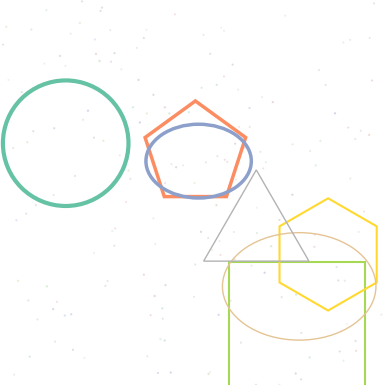[{"shape": "circle", "thickness": 3, "radius": 0.82, "center": [0.171, 0.628]}, {"shape": "pentagon", "thickness": 2.5, "radius": 0.69, "center": [0.507, 0.6]}, {"shape": "oval", "thickness": 2.5, "radius": 0.68, "center": [0.516, 0.582]}, {"shape": "square", "thickness": 1.5, "radius": 0.88, "center": [0.772, 0.143]}, {"shape": "hexagon", "thickness": 1.5, "radius": 0.73, "center": [0.852, 0.339]}, {"shape": "oval", "thickness": 1, "radius": 1.0, "center": [0.777, 0.256]}, {"shape": "triangle", "thickness": 1, "radius": 0.79, "center": [0.666, 0.401]}]